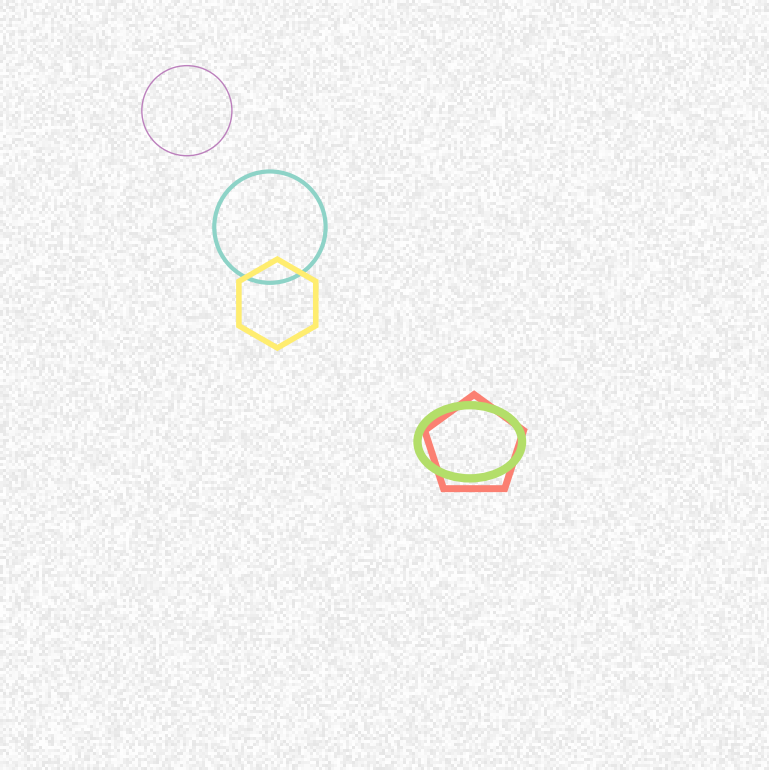[{"shape": "circle", "thickness": 1.5, "radius": 0.36, "center": [0.351, 0.705]}, {"shape": "pentagon", "thickness": 2.5, "radius": 0.34, "center": [0.616, 0.42]}, {"shape": "oval", "thickness": 3, "radius": 0.34, "center": [0.61, 0.426]}, {"shape": "circle", "thickness": 0.5, "radius": 0.29, "center": [0.243, 0.856]}, {"shape": "hexagon", "thickness": 2, "radius": 0.29, "center": [0.36, 0.606]}]